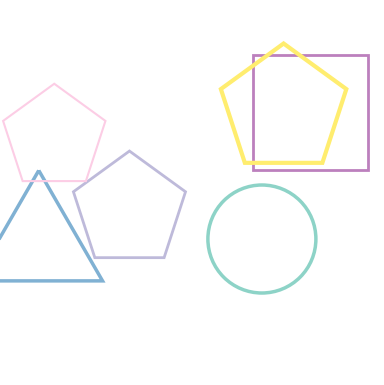[{"shape": "circle", "thickness": 2.5, "radius": 0.7, "center": [0.68, 0.379]}, {"shape": "pentagon", "thickness": 2, "radius": 0.77, "center": [0.336, 0.455]}, {"shape": "triangle", "thickness": 2.5, "radius": 0.96, "center": [0.101, 0.366]}, {"shape": "pentagon", "thickness": 1.5, "radius": 0.7, "center": [0.141, 0.643]}, {"shape": "square", "thickness": 2, "radius": 0.75, "center": [0.806, 0.709]}, {"shape": "pentagon", "thickness": 3, "radius": 0.86, "center": [0.737, 0.716]}]